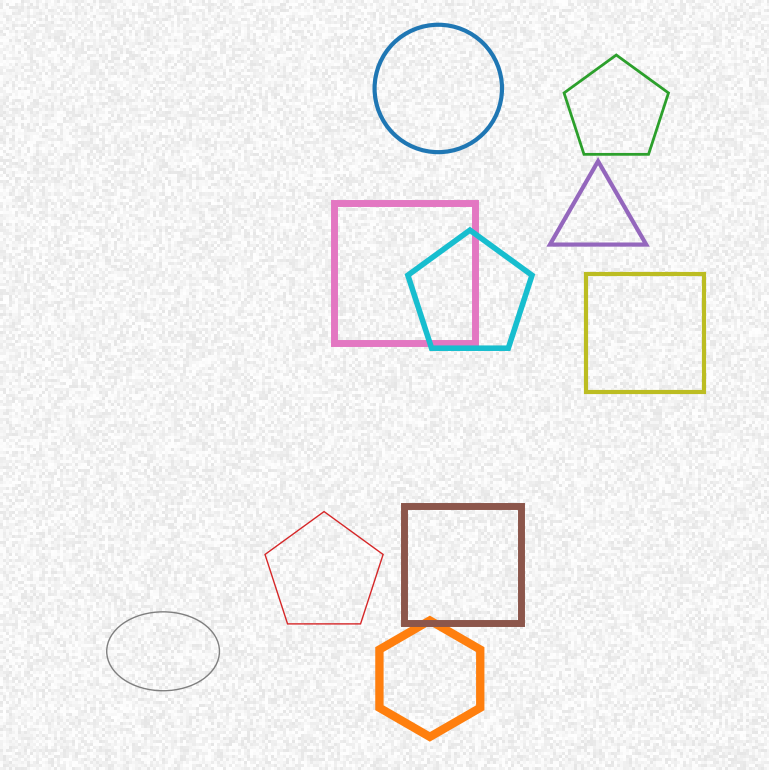[{"shape": "circle", "thickness": 1.5, "radius": 0.41, "center": [0.569, 0.885]}, {"shape": "hexagon", "thickness": 3, "radius": 0.38, "center": [0.558, 0.119]}, {"shape": "pentagon", "thickness": 1, "radius": 0.36, "center": [0.8, 0.857]}, {"shape": "pentagon", "thickness": 0.5, "radius": 0.4, "center": [0.421, 0.255]}, {"shape": "triangle", "thickness": 1.5, "radius": 0.36, "center": [0.777, 0.718]}, {"shape": "square", "thickness": 2.5, "radius": 0.38, "center": [0.601, 0.267]}, {"shape": "square", "thickness": 2.5, "radius": 0.46, "center": [0.525, 0.645]}, {"shape": "oval", "thickness": 0.5, "radius": 0.37, "center": [0.212, 0.154]}, {"shape": "square", "thickness": 1.5, "radius": 0.38, "center": [0.837, 0.567]}, {"shape": "pentagon", "thickness": 2, "radius": 0.42, "center": [0.61, 0.616]}]